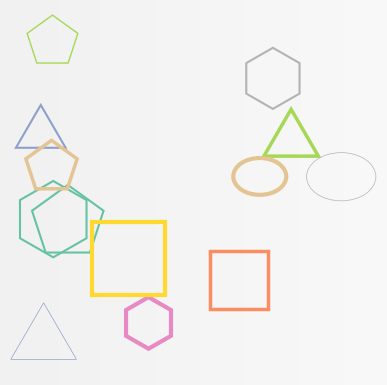[{"shape": "pentagon", "thickness": 1.5, "radius": 0.49, "center": [0.175, 0.423]}, {"shape": "hexagon", "thickness": 1.5, "radius": 0.5, "center": [0.137, 0.431]}, {"shape": "square", "thickness": 2.5, "radius": 0.38, "center": [0.617, 0.273]}, {"shape": "triangle", "thickness": 1.5, "radius": 0.37, "center": [0.105, 0.653]}, {"shape": "triangle", "thickness": 0.5, "radius": 0.49, "center": [0.113, 0.116]}, {"shape": "hexagon", "thickness": 3, "radius": 0.33, "center": [0.383, 0.161]}, {"shape": "triangle", "thickness": 2.5, "radius": 0.41, "center": [0.751, 0.635]}, {"shape": "pentagon", "thickness": 1, "radius": 0.34, "center": [0.135, 0.892]}, {"shape": "square", "thickness": 3, "radius": 0.47, "center": [0.331, 0.328]}, {"shape": "pentagon", "thickness": 2.5, "radius": 0.35, "center": [0.133, 0.566]}, {"shape": "oval", "thickness": 3, "radius": 0.34, "center": [0.67, 0.542]}, {"shape": "hexagon", "thickness": 1.5, "radius": 0.4, "center": [0.704, 0.797]}, {"shape": "oval", "thickness": 0.5, "radius": 0.45, "center": [0.881, 0.541]}]